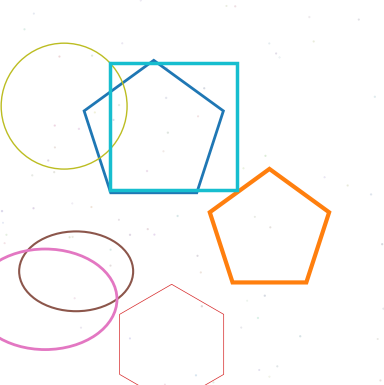[{"shape": "pentagon", "thickness": 2, "radius": 0.95, "center": [0.399, 0.653]}, {"shape": "pentagon", "thickness": 3, "radius": 0.81, "center": [0.7, 0.398]}, {"shape": "hexagon", "thickness": 0.5, "radius": 0.78, "center": [0.446, 0.106]}, {"shape": "oval", "thickness": 1.5, "radius": 0.74, "center": [0.198, 0.295]}, {"shape": "oval", "thickness": 2, "radius": 0.93, "center": [0.117, 0.223]}, {"shape": "circle", "thickness": 1, "radius": 0.82, "center": [0.167, 0.724]}, {"shape": "square", "thickness": 2.5, "radius": 0.83, "center": [0.451, 0.672]}]